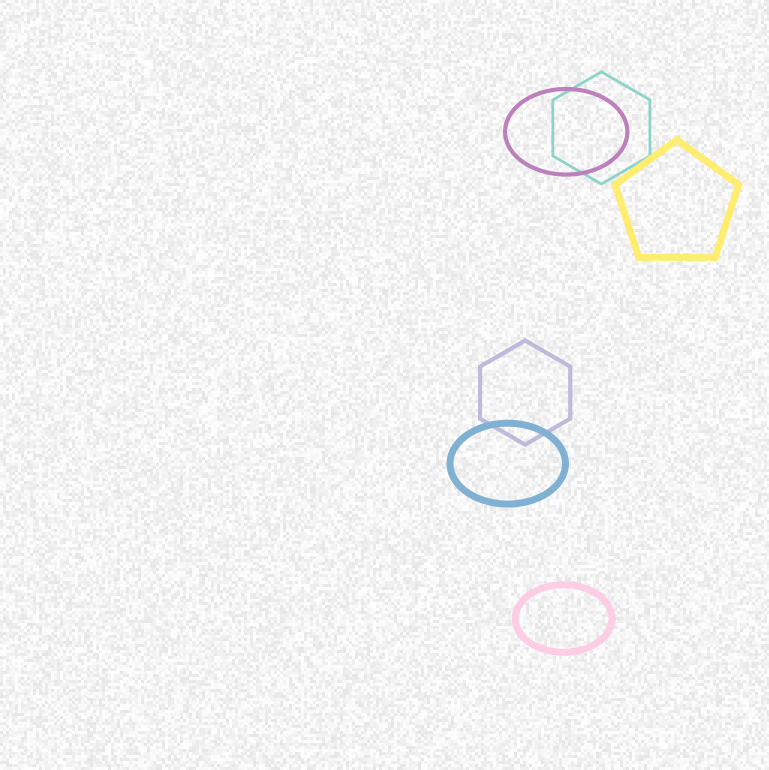[{"shape": "hexagon", "thickness": 1, "radius": 0.36, "center": [0.781, 0.834]}, {"shape": "hexagon", "thickness": 1.5, "radius": 0.34, "center": [0.682, 0.49]}, {"shape": "oval", "thickness": 2.5, "radius": 0.37, "center": [0.659, 0.398]}, {"shape": "oval", "thickness": 2.5, "radius": 0.31, "center": [0.732, 0.197]}, {"shape": "oval", "thickness": 1.5, "radius": 0.4, "center": [0.735, 0.829]}, {"shape": "pentagon", "thickness": 2.5, "radius": 0.42, "center": [0.879, 0.734]}]